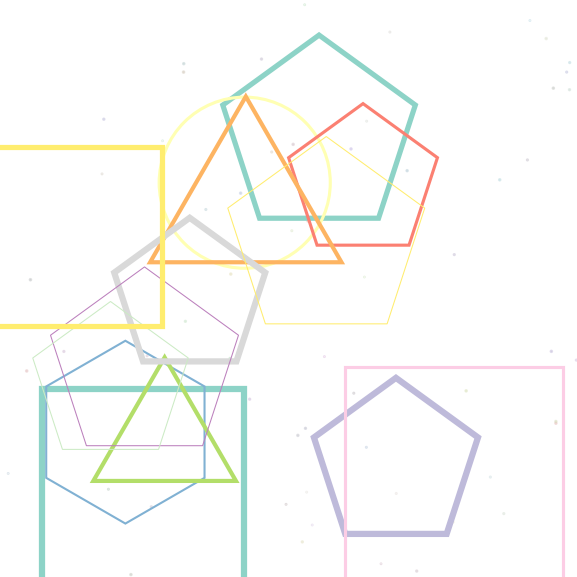[{"shape": "pentagon", "thickness": 2.5, "radius": 0.88, "center": [0.552, 0.763]}, {"shape": "square", "thickness": 3, "radius": 0.88, "center": [0.248, 0.151]}, {"shape": "circle", "thickness": 1.5, "radius": 0.74, "center": [0.424, 0.683]}, {"shape": "pentagon", "thickness": 3, "radius": 0.75, "center": [0.686, 0.195]}, {"shape": "pentagon", "thickness": 1.5, "radius": 0.68, "center": [0.629, 0.684]}, {"shape": "hexagon", "thickness": 1, "radius": 0.79, "center": [0.217, 0.251]}, {"shape": "triangle", "thickness": 2, "radius": 0.96, "center": [0.426, 0.641]}, {"shape": "triangle", "thickness": 2, "radius": 0.71, "center": [0.285, 0.238]}, {"shape": "square", "thickness": 1.5, "radius": 0.94, "center": [0.786, 0.175]}, {"shape": "pentagon", "thickness": 3, "radius": 0.69, "center": [0.329, 0.485]}, {"shape": "pentagon", "thickness": 0.5, "radius": 0.86, "center": [0.25, 0.366]}, {"shape": "pentagon", "thickness": 0.5, "radius": 0.71, "center": [0.191, 0.335]}, {"shape": "square", "thickness": 2.5, "radius": 0.77, "center": [0.126, 0.59]}, {"shape": "pentagon", "thickness": 0.5, "radius": 0.9, "center": [0.565, 0.583]}]